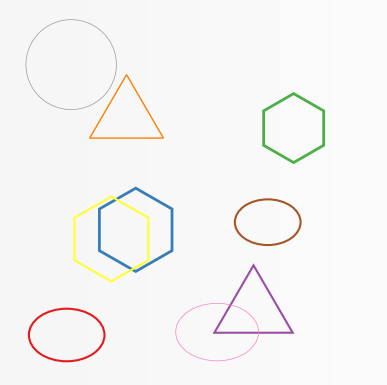[{"shape": "oval", "thickness": 1.5, "radius": 0.49, "center": [0.172, 0.13]}, {"shape": "hexagon", "thickness": 2, "radius": 0.54, "center": [0.35, 0.403]}, {"shape": "hexagon", "thickness": 2, "radius": 0.45, "center": [0.758, 0.667]}, {"shape": "triangle", "thickness": 1.5, "radius": 0.58, "center": [0.654, 0.194]}, {"shape": "triangle", "thickness": 1, "radius": 0.55, "center": [0.327, 0.696]}, {"shape": "hexagon", "thickness": 1.5, "radius": 0.55, "center": [0.287, 0.379]}, {"shape": "oval", "thickness": 1.5, "radius": 0.42, "center": [0.691, 0.423]}, {"shape": "oval", "thickness": 0.5, "radius": 0.53, "center": [0.56, 0.137]}, {"shape": "circle", "thickness": 0.5, "radius": 0.58, "center": [0.184, 0.832]}]